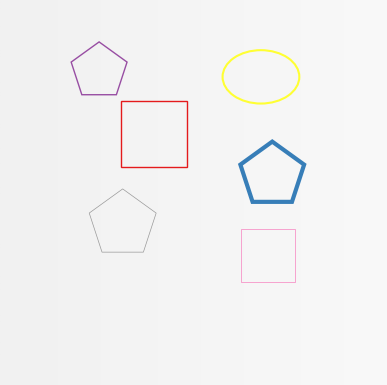[{"shape": "square", "thickness": 1, "radius": 0.43, "center": [0.398, 0.652]}, {"shape": "pentagon", "thickness": 3, "radius": 0.43, "center": [0.703, 0.546]}, {"shape": "pentagon", "thickness": 1, "radius": 0.38, "center": [0.256, 0.815]}, {"shape": "oval", "thickness": 1.5, "radius": 0.5, "center": [0.673, 0.8]}, {"shape": "square", "thickness": 0.5, "radius": 0.35, "center": [0.691, 0.336]}, {"shape": "pentagon", "thickness": 0.5, "radius": 0.45, "center": [0.317, 0.419]}]